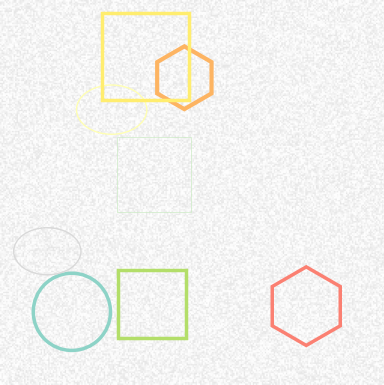[{"shape": "circle", "thickness": 2.5, "radius": 0.5, "center": [0.187, 0.19]}, {"shape": "oval", "thickness": 1, "radius": 0.46, "center": [0.29, 0.715]}, {"shape": "hexagon", "thickness": 2.5, "radius": 0.51, "center": [0.795, 0.205]}, {"shape": "hexagon", "thickness": 3, "radius": 0.41, "center": [0.479, 0.798]}, {"shape": "square", "thickness": 2.5, "radius": 0.44, "center": [0.395, 0.211]}, {"shape": "oval", "thickness": 1, "radius": 0.44, "center": [0.123, 0.347]}, {"shape": "square", "thickness": 0.5, "radius": 0.48, "center": [0.4, 0.547]}, {"shape": "square", "thickness": 2.5, "radius": 0.57, "center": [0.378, 0.852]}]